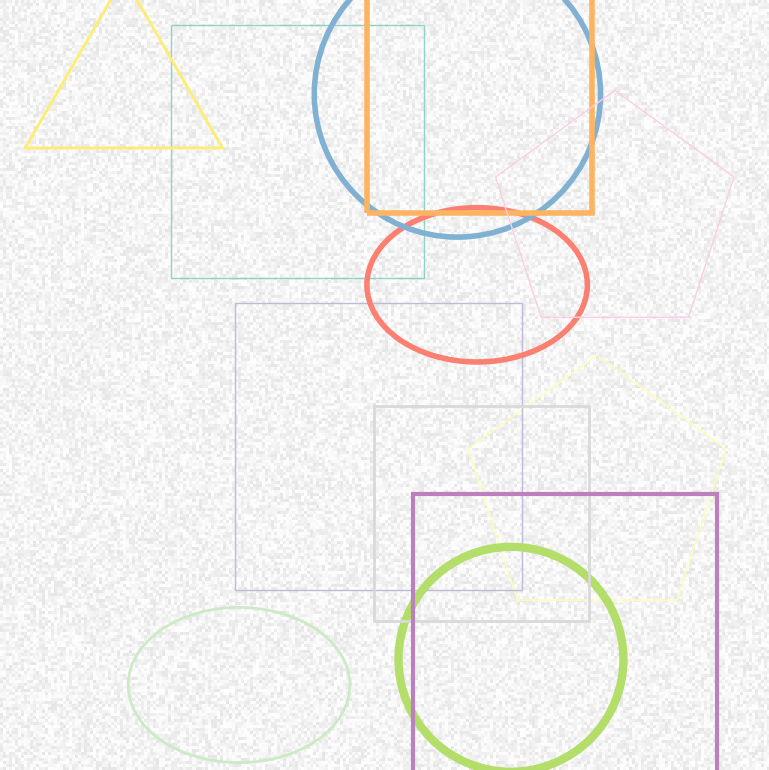[{"shape": "square", "thickness": 0.5, "radius": 0.82, "center": [0.386, 0.803]}, {"shape": "pentagon", "thickness": 0.5, "radius": 0.88, "center": [0.775, 0.363]}, {"shape": "square", "thickness": 0.5, "radius": 0.93, "center": [0.492, 0.42]}, {"shape": "oval", "thickness": 2, "radius": 0.72, "center": [0.62, 0.63]}, {"shape": "circle", "thickness": 2, "radius": 0.93, "center": [0.594, 0.878]}, {"shape": "square", "thickness": 2, "radius": 0.73, "center": [0.623, 0.869]}, {"shape": "circle", "thickness": 3, "radius": 0.73, "center": [0.664, 0.144]}, {"shape": "pentagon", "thickness": 0.5, "radius": 0.81, "center": [0.798, 0.72]}, {"shape": "square", "thickness": 1, "radius": 0.7, "center": [0.625, 0.333]}, {"shape": "square", "thickness": 1.5, "radius": 0.99, "center": [0.734, 0.16]}, {"shape": "oval", "thickness": 1, "radius": 0.72, "center": [0.31, 0.11]}, {"shape": "triangle", "thickness": 1, "radius": 0.74, "center": [0.161, 0.882]}]